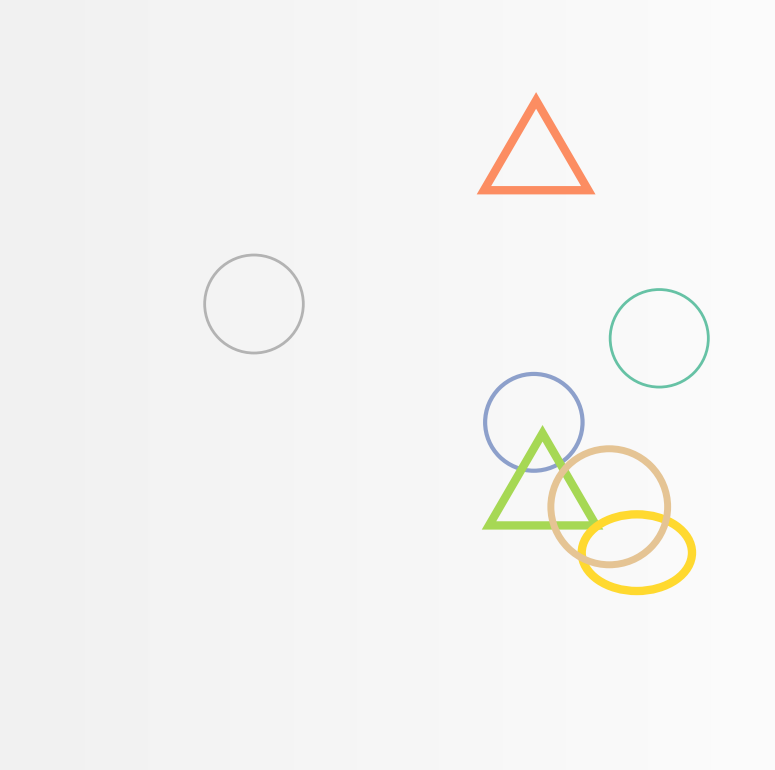[{"shape": "circle", "thickness": 1, "radius": 0.32, "center": [0.851, 0.561]}, {"shape": "triangle", "thickness": 3, "radius": 0.39, "center": [0.692, 0.792]}, {"shape": "circle", "thickness": 1.5, "radius": 0.31, "center": [0.689, 0.452]}, {"shape": "triangle", "thickness": 3, "radius": 0.4, "center": [0.7, 0.358]}, {"shape": "oval", "thickness": 3, "radius": 0.36, "center": [0.822, 0.282]}, {"shape": "circle", "thickness": 2.5, "radius": 0.38, "center": [0.786, 0.342]}, {"shape": "circle", "thickness": 1, "radius": 0.32, "center": [0.328, 0.605]}]